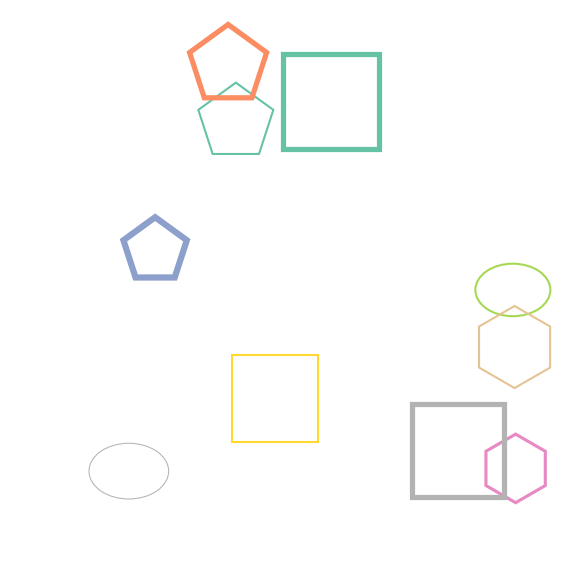[{"shape": "pentagon", "thickness": 1, "radius": 0.34, "center": [0.408, 0.788]}, {"shape": "square", "thickness": 2.5, "radius": 0.41, "center": [0.573, 0.823]}, {"shape": "pentagon", "thickness": 2.5, "radius": 0.35, "center": [0.395, 0.887]}, {"shape": "pentagon", "thickness": 3, "radius": 0.29, "center": [0.269, 0.565]}, {"shape": "hexagon", "thickness": 1.5, "radius": 0.3, "center": [0.893, 0.188]}, {"shape": "oval", "thickness": 1, "radius": 0.32, "center": [0.888, 0.497]}, {"shape": "square", "thickness": 1, "radius": 0.38, "center": [0.476, 0.31]}, {"shape": "hexagon", "thickness": 1, "radius": 0.36, "center": [0.891, 0.398]}, {"shape": "oval", "thickness": 0.5, "radius": 0.34, "center": [0.223, 0.183]}, {"shape": "square", "thickness": 2.5, "radius": 0.4, "center": [0.793, 0.219]}]